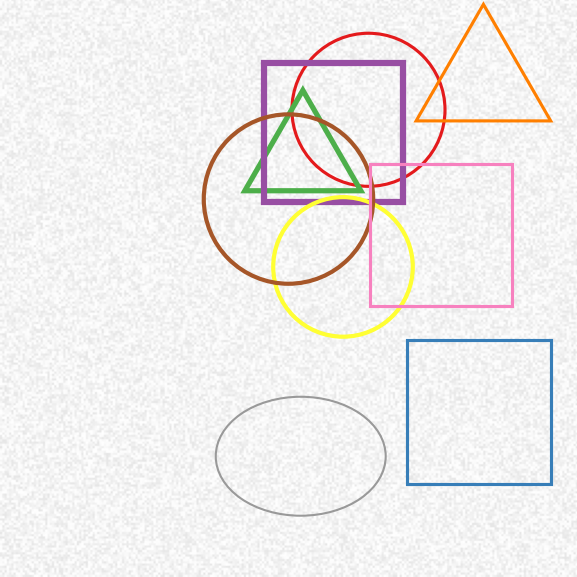[{"shape": "circle", "thickness": 1.5, "radius": 0.66, "center": [0.638, 0.809]}, {"shape": "square", "thickness": 1.5, "radius": 0.62, "center": [0.83, 0.286]}, {"shape": "triangle", "thickness": 2.5, "radius": 0.58, "center": [0.524, 0.727]}, {"shape": "square", "thickness": 3, "radius": 0.6, "center": [0.578, 0.77]}, {"shape": "triangle", "thickness": 1.5, "radius": 0.67, "center": [0.837, 0.857]}, {"shape": "circle", "thickness": 2, "radius": 0.6, "center": [0.594, 0.537]}, {"shape": "circle", "thickness": 2, "radius": 0.73, "center": [0.5, 0.654]}, {"shape": "square", "thickness": 1.5, "radius": 0.61, "center": [0.763, 0.593]}, {"shape": "oval", "thickness": 1, "radius": 0.74, "center": [0.521, 0.209]}]